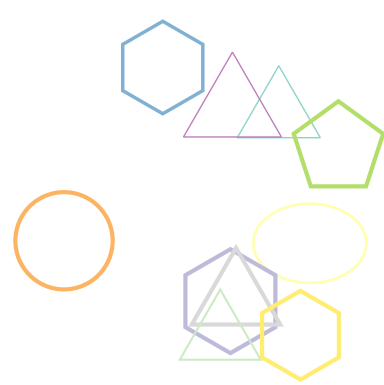[{"shape": "triangle", "thickness": 1, "radius": 0.62, "center": [0.724, 0.705]}, {"shape": "oval", "thickness": 2, "radius": 0.73, "center": [0.805, 0.368]}, {"shape": "hexagon", "thickness": 3, "radius": 0.67, "center": [0.598, 0.218]}, {"shape": "hexagon", "thickness": 2.5, "radius": 0.6, "center": [0.423, 0.825]}, {"shape": "circle", "thickness": 3, "radius": 0.63, "center": [0.166, 0.375]}, {"shape": "pentagon", "thickness": 3, "radius": 0.61, "center": [0.879, 0.615]}, {"shape": "triangle", "thickness": 3, "radius": 0.66, "center": [0.613, 0.223]}, {"shape": "triangle", "thickness": 1, "radius": 0.73, "center": [0.604, 0.718]}, {"shape": "triangle", "thickness": 1.5, "radius": 0.61, "center": [0.572, 0.126]}, {"shape": "hexagon", "thickness": 3, "radius": 0.58, "center": [0.78, 0.129]}]